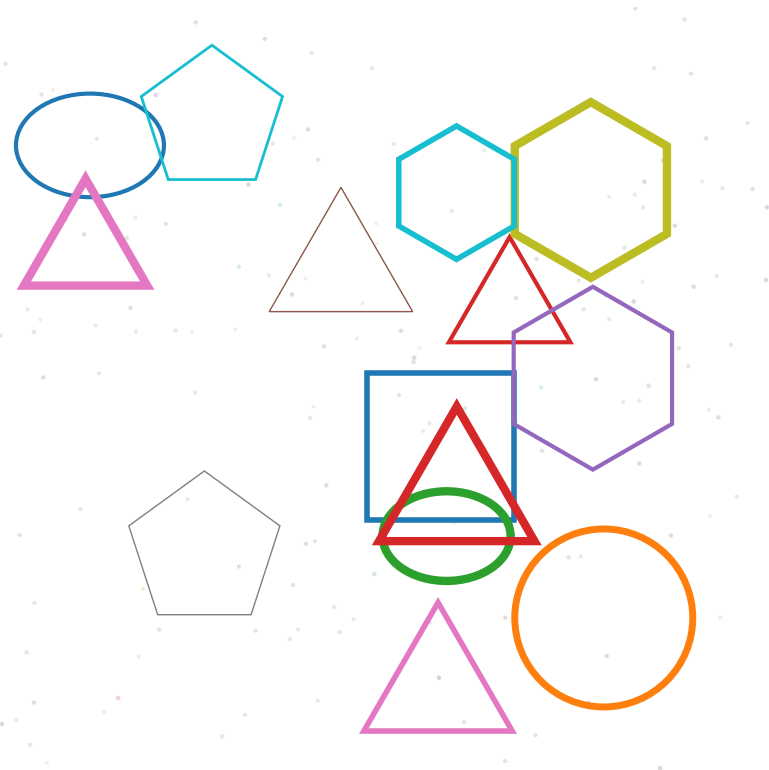[{"shape": "square", "thickness": 2, "radius": 0.48, "center": [0.573, 0.42]}, {"shape": "oval", "thickness": 1.5, "radius": 0.48, "center": [0.117, 0.811]}, {"shape": "circle", "thickness": 2.5, "radius": 0.58, "center": [0.784, 0.197]}, {"shape": "oval", "thickness": 3, "radius": 0.42, "center": [0.58, 0.304]}, {"shape": "triangle", "thickness": 1.5, "radius": 0.46, "center": [0.662, 0.601]}, {"shape": "triangle", "thickness": 3, "radius": 0.58, "center": [0.593, 0.356]}, {"shape": "hexagon", "thickness": 1.5, "radius": 0.59, "center": [0.77, 0.509]}, {"shape": "triangle", "thickness": 0.5, "radius": 0.54, "center": [0.443, 0.649]}, {"shape": "triangle", "thickness": 3, "radius": 0.46, "center": [0.111, 0.675]}, {"shape": "triangle", "thickness": 2, "radius": 0.56, "center": [0.569, 0.106]}, {"shape": "pentagon", "thickness": 0.5, "radius": 0.52, "center": [0.265, 0.285]}, {"shape": "hexagon", "thickness": 3, "radius": 0.57, "center": [0.767, 0.753]}, {"shape": "pentagon", "thickness": 1, "radius": 0.48, "center": [0.275, 0.845]}, {"shape": "hexagon", "thickness": 2, "radius": 0.43, "center": [0.593, 0.75]}]